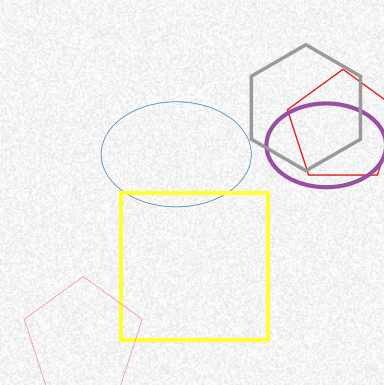[{"shape": "pentagon", "thickness": 1, "radius": 0.76, "center": [0.891, 0.668]}, {"shape": "oval", "thickness": 0.5, "radius": 0.98, "center": [0.458, 0.599]}, {"shape": "oval", "thickness": 3, "radius": 0.78, "center": [0.847, 0.622]}, {"shape": "square", "thickness": 3, "radius": 0.95, "center": [0.504, 0.308]}, {"shape": "pentagon", "thickness": 0.5, "radius": 0.8, "center": [0.216, 0.121]}, {"shape": "hexagon", "thickness": 2.5, "radius": 0.82, "center": [0.795, 0.72]}]